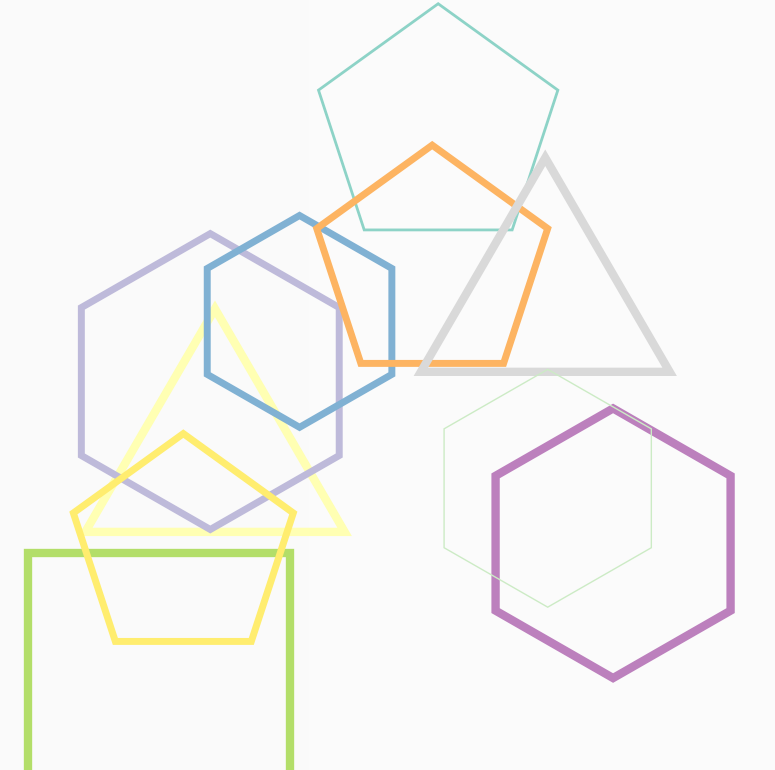[{"shape": "pentagon", "thickness": 1, "radius": 0.81, "center": [0.565, 0.833]}, {"shape": "triangle", "thickness": 3, "radius": 0.97, "center": [0.277, 0.406]}, {"shape": "hexagon", "thickness": 2.5, "radius": 0.96, "center": [0.271, 0.504]}, {"shape": "hexagon", "thickness": 2.5, "radius": 0.69, "center": [0.387, 0.583]}, {"shape": "pentagon", "thickness": 2.5, "radius": 0.78, "center": [0.558, 0.655]}, {"shape": "square", "thickness": 3, "radius": 0.85, "center": [0.205, 0.112]}, {"shape": "triangle", "thickness": 3, "radius": 0.93, "center": [0.704, 0.61]}, {"shape": "hexagon", "thickness": 3, "radius": 0.88, "center": [0.791, 0.294]}, {"shape": "hexagon", "thickness": 0.5, "radius": 0.77, "center": [0.707, 0.366]}, {"shape": "pentagon", "thickness": 2.5, "radius": 0.75, "center": [0.237, 0.288]}]